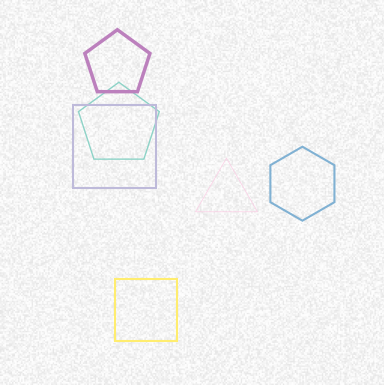[{"shape": "pentagon", "thickness": 1, "radius": 0.55, "center": [0.309, 0.676]}, {"shape": "square", "thickness": 1.5, "radius": 0.54, "center": [0.297, 0.62]}, {"shape": "hexagon", "thickness": 1.5, "radius": 0.48, "center": [0.785, 0.523]}, {"shape": "triangle", "thickness": 0.5, "radius": 0.46, "center": [0.588, 0.496]}, {"shape": "pentagon", "thickness": 2.5, "radius": 0.44, "center": [0.305, 0.834]}, {"shape": "square", "thickness": 1.5, "radius": 0.4, "center": [0.379, 0.194]}]